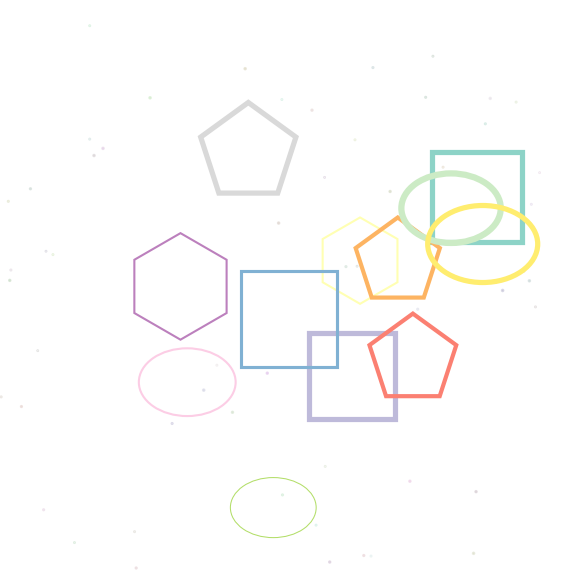[{"shape": "square", "thickness": 2.5, "radius": 0.39, "center": [0.826, 0.659]}, {"shape": "hexagon", "thickness": 1, "radius": 0.37, "center": [0.623, 0.548]}, {"shape": "square", "thickness": 2.5, "radius": 0.37, "center": [0.61, 0.348]}, {"shape": "pentagon", "thickness": 2, "radius": 0.4, "center": [0.715, 0.377]}, {"shape": "square", "thickness": 1.5, "radius": 0.41, "center": [0.5, 0.447]}, {"shape": "pentagon", "thickness": 2, "radius": 0.38, "center": [0.689, 0.546]}, {"shape": "oval", "thickness": 0.5, "radius": 0.37, "center": [0.473, 0.12]}, {"shape": "oval", "thickness": 1, "radius": 0.42, "center": [0.324, 0.337]}, {"shape": "pentagon", "thickness": 2.5, "radius": 0.43, "center": [0.43, 0.735]}, {"shape": "hexagon", "thickness": 1, "radius": 0.46, "center": [0.313, 0.503]}, {"shape": "oval", "thickness": 3, "radius": 0.43, "center": [0.781, 0.639]}, {"shape": "oval", "thickness": 2.5, "radius": 0.48, "center": [0.836, 0.577]}]